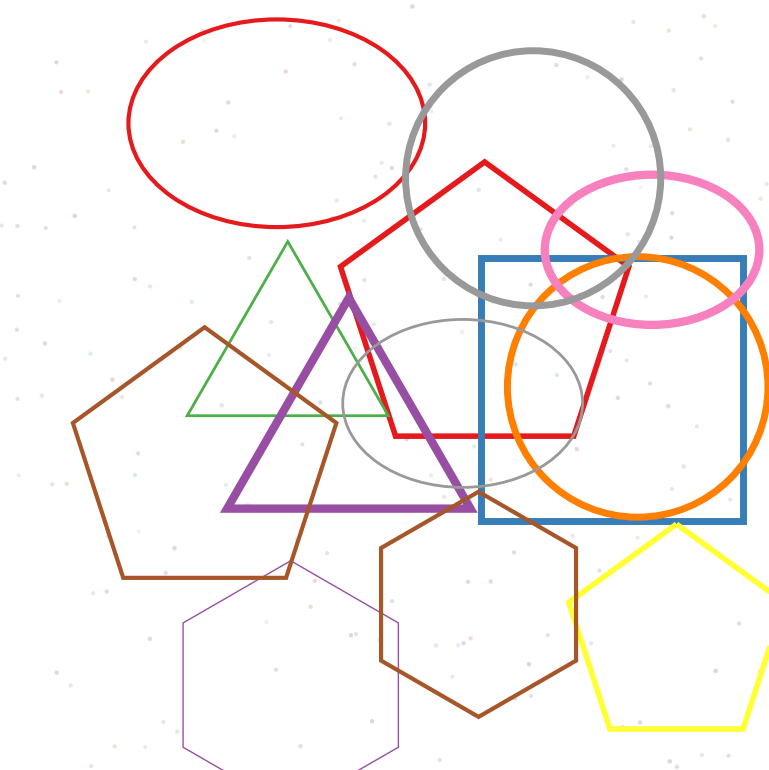[{"shape": "oval", "thickness": 1.5, "radius": 0.96, "center": [0.359, 0.84]}, {"shape": "pentagon", "thickness": 2, "radius": 0.98, "center": [0.629, 0.593]}, {"shape": "square", "thickness": 2.5, "radius": 0.85, "center": [0.795, 0.494]}, {"shape": "triangle", "thickness": 1, "radius": 0.75, "center": [0.374, 0.536]}, {"shape": "hexagon", "thickness": 0.5, "radius": 0.81, "center": [0.378, 0.11]}, {"shape": "triangle", "thickness": 3, "radius": 0.91, "center": [0.453, 0.431]}, {"shape": "circle", "thickness": 2.5, "radius": 0.85, "center": [0.828, 0.498]}, {"shape": "pentagon", "thickness": 2, "radius": 0.74, "center": [0.879, 0.172]}, {"shape": "pentagon", "thickness": 1.5, "radius": 0.9, "center": [0.266, 0.395]}, {"shape": "hexagon", "thickness": 1.5, "radius": 0.73, "center": [0.622, 0.215]}, {"shape": "oval", "thickness": 3, "radius": 0.7, "center": [0.847, 0.676]}, {"shape": "oval", "thickness": 1, "radius": 0.78, "center": [0.601, 0.476]}, {"shape": "circle", "thickness": 2.5, "radius": 0.83, "center": [0.692, 0.768]}]